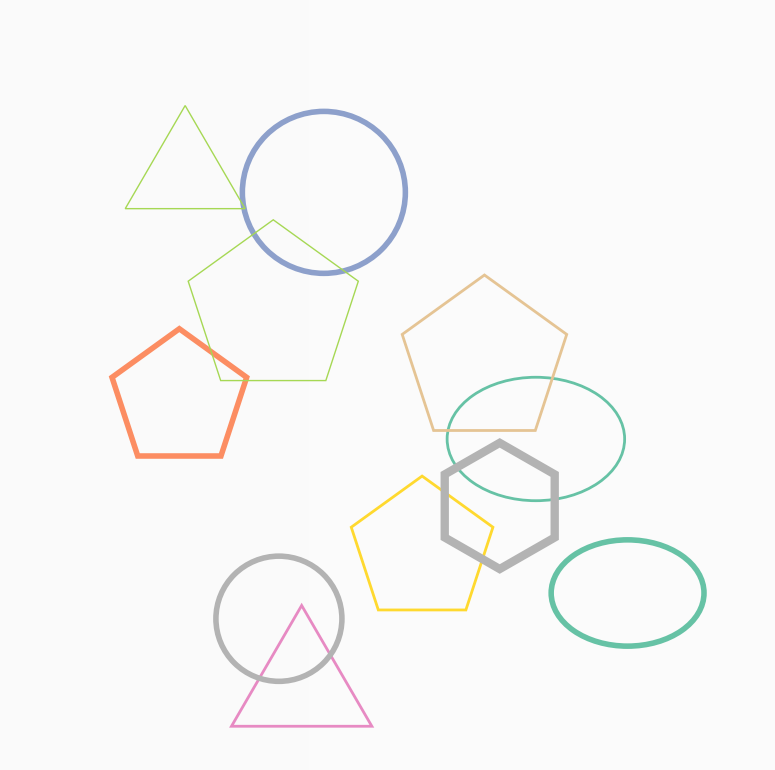[{"shape": "oval", "thickness": 2, "radius": 0.49, "center": [0.81, 0.23]}, {"shape": "oval", "thickness": 1, "radius": 0.57, "center": [0.691, 0.43]}, {"shape": "pentagon", "thickness": 2, "radius": 0.46, "center": [0.231, 0.482]}, {"shape": "circle", "thickness": 2, "radius": 0.53, "center": [0.418, 0.75]}, {"shape": "triangle", "thickness": 1, "radius": 0.52, "center": [0.389, 0.109]}, {"shape": "pentagon", "thickness": 0.5, "radius": 0.58, "center": [0.353, 0.599]}, {"shape": "triangle", "thickness": 0.5, "radius": 0.45, "center": [0.239, 0.774]}, {"shape": "pentagon", "thickness": 1, "radius": 0.48, "center": [0.545, 0.286]}, {"shape": "pentagon", "thickness": 1, "radius": 0.56, "center": [0.625, 0.531]}, {"shape": "hexagon", "thickness": 3, "radius": 0.41, "center": [0.645, 0.343]}, {"shape": "circle", "thickness": 2, "radius": 0.41, "center": [0.36, 0.196]}]